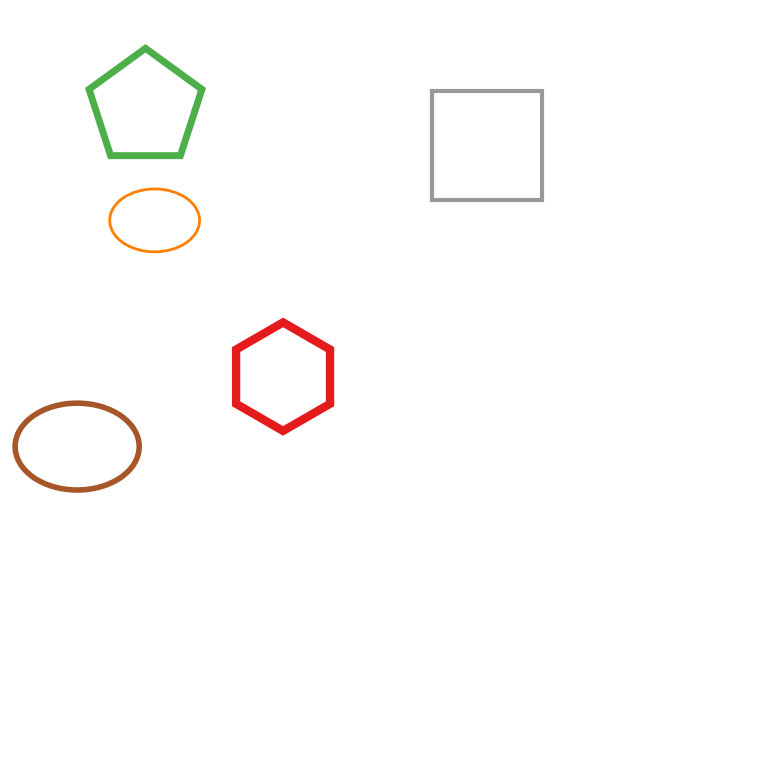[{"shape": "hexagon", "thickness": 3, "radius": 0.35, "center": [0.368, 0.511]}, {"shape": "pentagon", "thickness": 2.5, "radius": 0.39, "center": [0.189, 0.86]}, {"shape": "oval", "thickness": 1, "radius": 0.29, "center": [0.201, 0.714]}, {"shape": "oval", "thickness": 2, "radius": 0.4, "center": [0.1, 0.42]}, {"shape": "square", "thickness": 1.5, "radius": 0.36, "center": [0.633, 0.811]}]